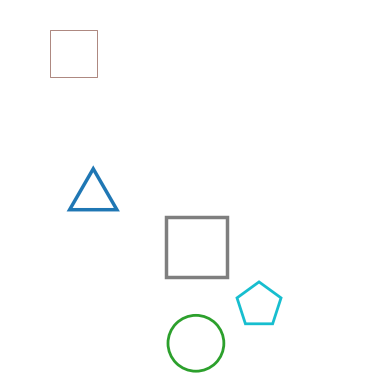[{"shape": "triangle", "thickness": 2.5, "radius": 0.35, "center": [0.242, 0.491]}, {"shape": "circle", "thickness": 2, "radius": 0.36, "center": [0.509, 0.108]}, {"shape": "square", "thickness": 0.5, "radius": 0.3, "center": [0.19, 0.862]}, {"shape": "square", "thickness": 2.5, "radius": 0.39, "center": [0.51, 0.359]}, {"shape": "pentagon", "thickness": 2, "radius": 0.3, "center": [0.673, 0.208]}]